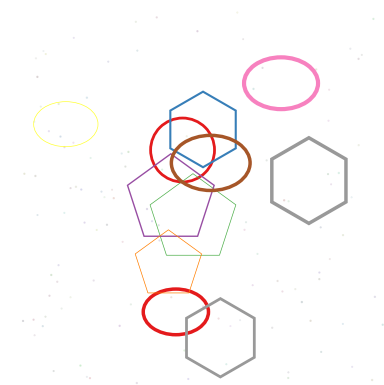[{"shape": "circle", "thickness": 2, "radius": 0.41, "center": [0.474, 0.61]}, {"shape": "oval", "thickness": 2.5, "radius": 0.42, "center": [0.457, 0.19]}, {"shape": "hexagon", "thickness": 1.5, "radius": 0.49, "center": [0.527, 0.664]}, {"shape": "pentagon", "thickness": 0.5, "radius": 0.59, "center": [0.501, 0.432]}, {"shape": "pentagon", "thickness": 1, "radius": 0.59, "center": [0.444, 0.482]}, {"shape": "pentagon", "thickness": 0.5, "radius": 0.45, "center": [0.437, 0.312]}, {"shape": "oval", "thickness": 0.5, "radius": 0.42, "center": [0.171, 0.677]}, {"shape": "oval", "thickness": 2.5, "radius": 0.51, "center": [0.547, 0.577]}, {"shape": "oval", "thickness": 3, "radius": 0.48, "center": [0.73, 0.784]}, {"shape": "hexagon", "thickness": 2.5, "radius": 0.56, "center": [0.802, 0.531]}, {"shape": "hexagon", "thickness": 2, "radius": 0.51, "center": [0.572, 0.123]}]